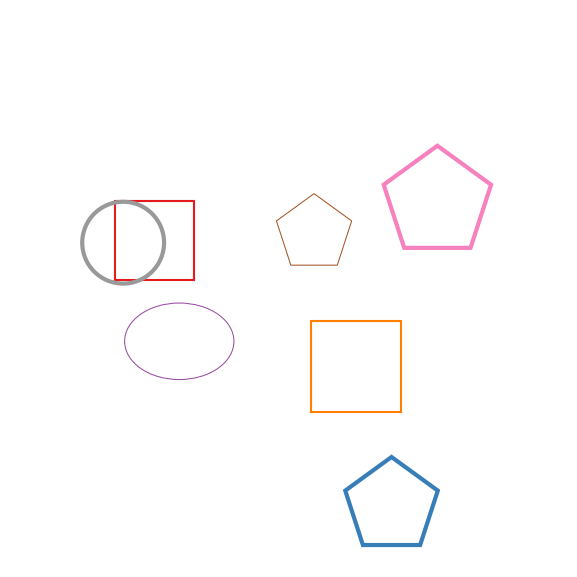[{"shape": "square", "thickness": 1, "radius": 0.34, "center": [0.267, 0.583]}, {"shape": "pentagon", "thickness": 2, "radius": 0.42, "center": [0.678, 0.124]}, {"shape": "oval", "thickness": 0.5, "radius": 0.47, "center": [0.31, 0.408]}, {"shape": "square", "thickness": 1, "radius": 0.39, "center": [0.617, 0.365]}, {"shape": "pentagon", "thickness": 0.5, "radius": 0.34, "center": [0.544, 0.595]}, {"shape": "pentagon", "thickness": 2, "radius": 0.49, "center": [0.757, 0.649]}, {"shape": "circle", "thickness": 2, "radius": 0.35, "center": [0.213, 0.579]}]